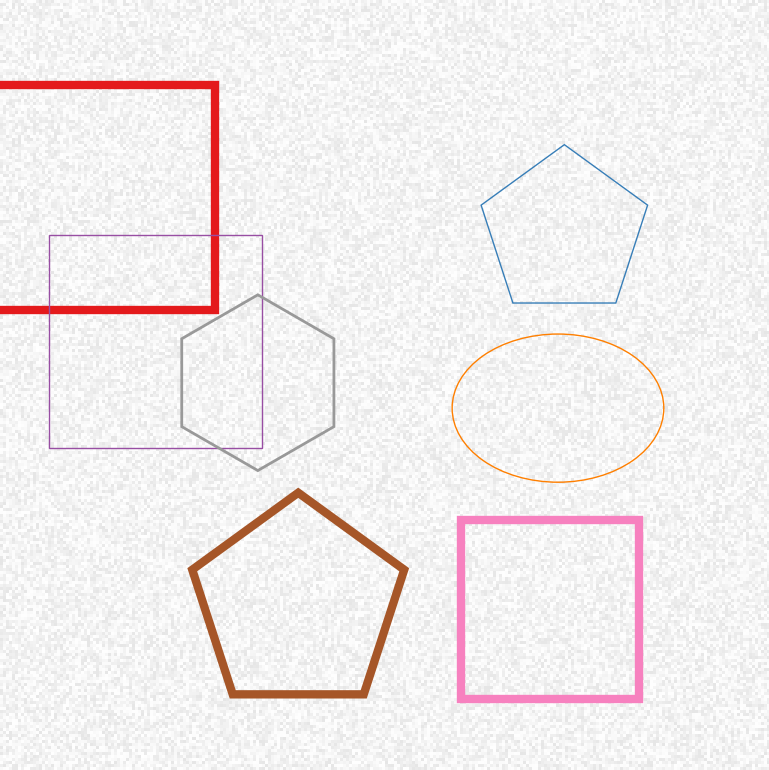[{"shape": "square", "thickness": 3, "radius": 0.73, "center": [0.133, 0.744]}, {"shape": "pentagon", "thickness": 0.5, "radius": 0.57, "center": [0.733, 0.698]}, {"shape": "square", "thickness": 0.5, "radius": 0.69, "center": [0.202, 0.557]}, {"shape": "oval", "thickness": 0.5, "radius": 0.69, "center": [0.725, 0.47]}, {"shape": "pentagon", "thickness": 3, "radius": 0.72, "center": [0.387, 0.215]}, {"shape": "square", "thickness": 3, "radius": 0.58, "center": [0.714, 0.208]}, {"shape": "hexagon", "thickness": 1, "radius": 0.57, "center": [0.335, 0.503]}]